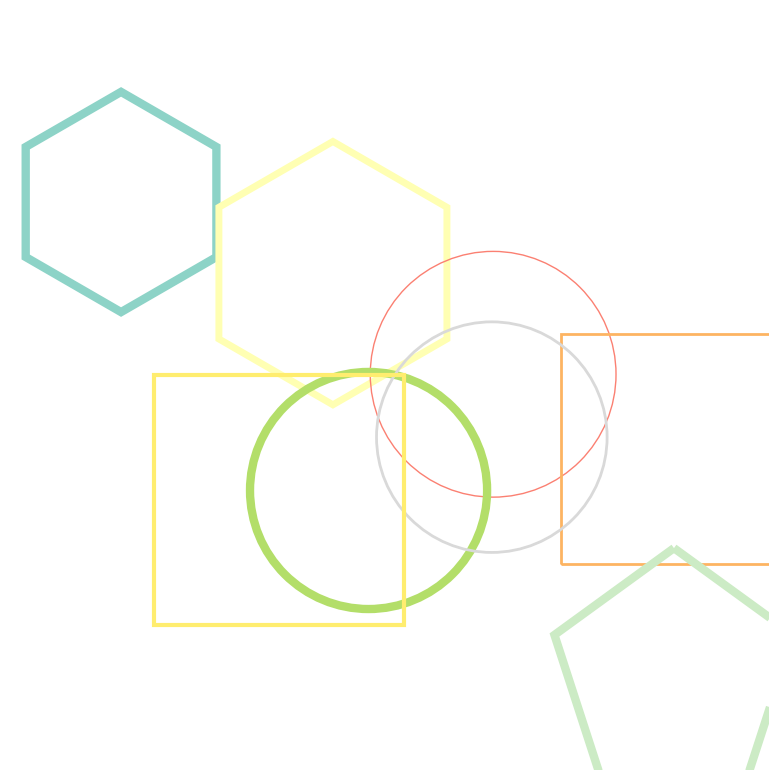[{"shape": "hexagon", "thickness": 3, "radius": 0.71, "center": [0.157, 0.738]}, {"shape": "hexagon", "thickness": 2.5, "radius": 0.85, "center": [0.432, 0.645]}, {"shape": "circle", "thickness": 0.5, "radius": 0.8, "center": [0.64, 0.514]}, {"shape": "square", "thickness": 1, "radius": 0.75, "center": [0.878, 0.417]}, {"shape": "circle", "thickness": 3, "radius": 0.77, "center": [0.479, 0.363]}, {"shape": "circle", "thickness": 1, "radius": 0.75, "center": [0.639, 0.432]}, {"shape": "pentagon", "thickness": 3, "radius": 0.82, "center": [0.875, 0.125]}, {"shape": "square", "thickness": 1.5, "radius": 0.81, "center": [0.362, 0.351]}]